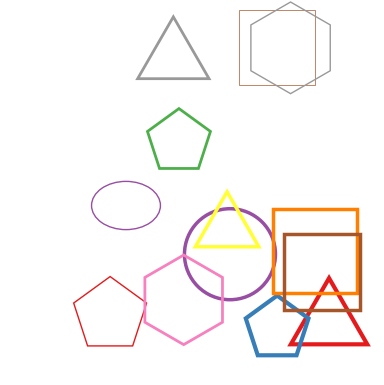[{"shape": "triangle", "thickness": 3, "radius": 0.57, "center": [0.855, 0.163]}, {"shape": "pentagon", "thickness": 1, "radius": 0.5, "center": [0.286, 0.182]}, {"shape": "pentagon", "thickness": 3, "radius": 0.43, "center": [0.72, 0.147]}, {"shape": "pentagon", "thickness": 2, "radius": 0.43, "center": [0.465, 0.632]}, {"shape": "circle", "thickness": 2.5, "radius": 0.59, "center": [0.597, 0.34]}, {"shape": "oval", "thickness": 1, "radius": 0.45, "center": [0.327, 0.466]}, {"shape": "square", "thickness": 2.5, "radius": 0.54, "center": [0.819, 0.348]}, {"shape": "triangle", "thickness": 2.5, "radius": 0.48, "center": [0.59, 0.407]}, {"shape": "square", "thickness": 2.5, "radius": 0.5, "center": [0.836, 0.294]}, {"shape": "square", "thickness": 0.5, "radius": 0.49, "center": [0.719, 0.876]}, {"shape": "hexagon", "thickness": 2, "radius": 0.58, "center": [0.477, 0.221]}, {"shape": "hexagon", "thickness": 1, "radius": 0.6, "center": [0.755, 0.876]}, {"shape": "triangle", "thickness": 2, "radius": 0.54, "center": [0.45, 0.849]}]